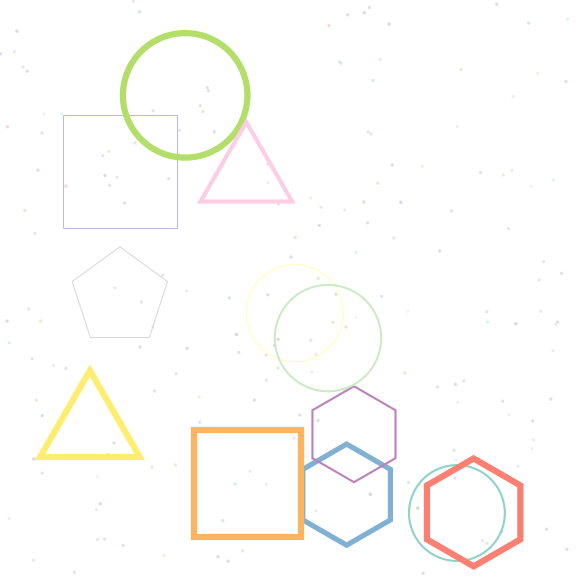[{"shape": "circle", "thickness": 1, "radius": 0.41, "center": [0.791, 0.111]}, {"shape": "circle", "thickness": 0.5, "radius": 0.42, "center": [0.511, 0.457]}, {"shape": "square", "thickness": 0.5, "radius": 0.49, "center": [0.208, 0.702]}, {"shape": "hexagon", "thickness": 3, "radius": 0.47, "center": [0.82, 0.112]}, {"shape": "hexagon", "thickness": 2.5, "radius": 0.44, "center": [0.6, 0.143]}, {"shape": "square", "thickness": 3, "radius": 0.46, "center": [0.429, 0.162]}, {"shape": "circle", "thickness": 3, "radius": 0.54, "center": [0.321, 0.834]}, {"shape": "triangle", "thickness": 2, "radius": 0.46, "center": [0.427, 0.696]}, {"shape": "pentagon", "thickness": 0.5, "radius": 0.43, "center": [0.208, 0.485]}, {"shape": "hexagon", "thickness": 1, "radius": 0.42, "center": [0.613, 0.247]}, {"shape": "circle", "thickness": 1, "radius": 0.46, "center": [0.568, 0.414]}, {"shape": "triangle", "thickness": 3, "radius": 0.5, "center": [0.156, 0.258]}]